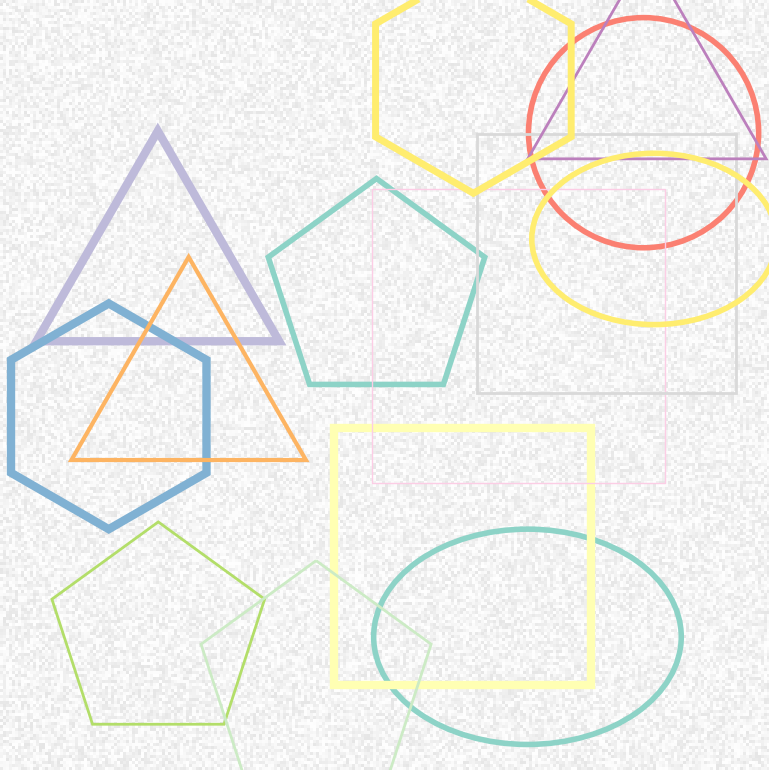[{"shape": "oval", "thickness": 2, "radius": 1.0, "center": [0.685, 0.173]}, {"shape": "pentagon", "thickness": 2, "radius": 0.74, "center": [0.489, 0.62]}, {"shape": "square", "thickness": 3, "radius": 0.84, "center": [0.601, 0.277]}, {"shape": "triangle", "thickness": 3, "radius": 0.91, "center": [0.205, 0.648]}, {"shape": "circle", "thickness": 2, "radius": 0.75, "center": [0.836, 0.828]}, {"shape": "hexagon", "thickness": 3, "radius": 0.73, "center": [0.141, 0.459]}, {"shape": "triangle", "thickness": 1.5, "radius": 0.88, "center": [0.245, 0.49]}, {"shape": "pentagon", "thickness": 1, "radius": 0.73, "center": [0.206, 0.177]}, {"shape": "square", "thickness": 0.5, "radius": 0.95, "center": [0.673, 0.564]}, {"shape": "square", "thickness": 1, "radius": 0.84, "center": [0.788, 0.658]}, {"shape": "triangle", "thickness": 1, "radius": 0.89, "center": [0.84, 0.883]}, {"shape": "pentagon", "thickness": 1, "radius": 0.79, "center": [0.411, 0.115]}, {"shape": "oval", "thickness": 2, "radius": 0.79, "center": [0.85, 0.69]}, {"shape": "hexagon", "thickness": 2.5, "radius": 0.73, "center": [0.615, 0.896]}]